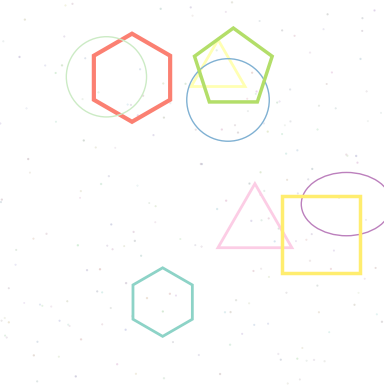[{"shape": "hexagon", "thickness": 2, "radius": 0.45, "center": [0.422, 0.215]}, {"shape": "triangle", "thickness": 2, "radius": 0.4, "center": [0.566, 0.816]}, {"shape": "hexagon", "thickness": 3, "radius": 0.57, "center": [0.343, 0.798]}, {"shape": "circle", "thickness": 1, "radius": 0.54, "center": [0.592, 0.74]}, {"shape": "pentagon", "thickness": 2.5, "radius": 0.53, "center": [0.606, 0.821]}, {"shape": "triangle", "thickness": 2, "radius": 0.55, "center": [0.662, 0.412]}, {"shape": "oval", "thickness": 1, "radius": 0.59, "center": [0.9, 0.47]}, {"shape": "circle", "thickness": 1, "radius": 0.52, "center": [0.276, 0.8]}, {"shape": "square", "thickness": 2.5, "radius": 0.5, "center": [0.834, 0.391]}]